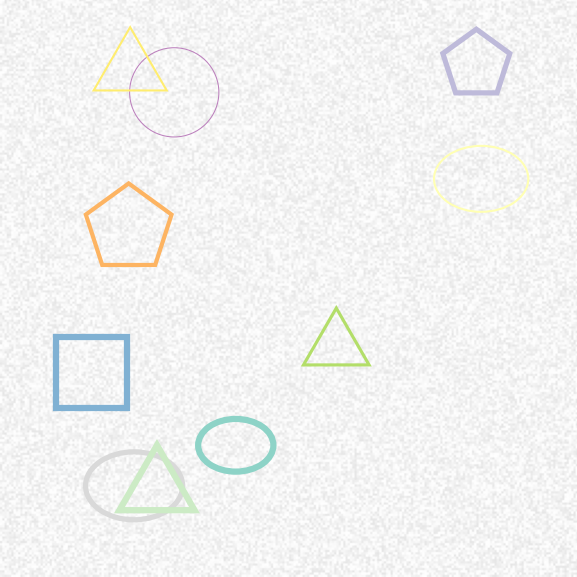[{"shape": "oval", "thickness": 3, "radius": 0.33, "center": [0.408, 0.228]}, {"shape": "oval", "thickness": 1, "radius": 0.41, "center": [0.833, 0.689]}, {"shape": "pentagon", "thickness": 2.5, "radius": 0.3, "center": [0.825, 0.888]}, {"shape": "square", "thickness": 3, "radius": 0.31, "center": [0.159, 0.354]}, {"shape": "pentagon", "thickness": 2, "radius": 0.39, "center": [0.223, 0.603]}, {"shape": "triangle", "thickness": 1.5, "radius": 0.33, "center": [0.582, 0.4]}, {"shape": "oval", "thickness": 2.5, "radius": 0.42, "center": [0.232, 0.158]}, {"shape": "circle", "thickness": 0.5, "radius": 0.39, "center": [0.302, 0.839]}, {"shape": "triangle", "thickness": 3, "radius": 0.38, "center": [0.272, 0.153]}, {"shape": "triangle", "thickness": 1, "radius": 0.37, "center": [0.225, 0.879]}]